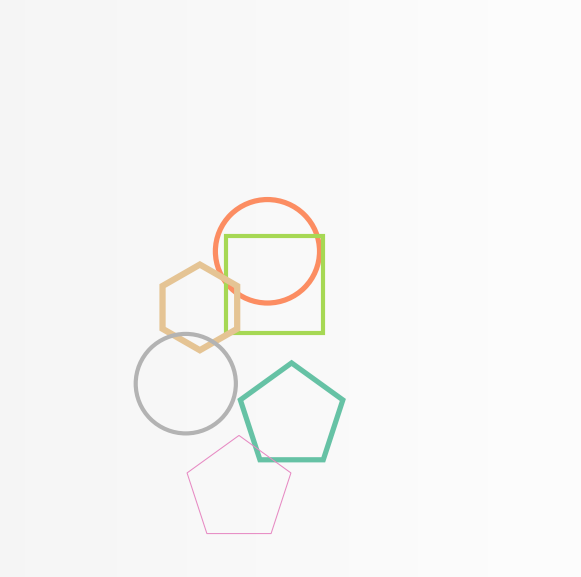[{"shape": "pentagon", "thickness": 2.5, "radius": 0.46, "center": [0.502, 0.278]}, {"shape": "circle", "thickness": 2.5, "radius": 0.45, "center": [0.46, 0.564]}, {"shape": "pentagon", "thickness": 0.5, "radius": 0.47, "center": [0.411, 0.151]}, {"shape": "square", "thickness": 2, "radius": 0.42, "center": [0.472, 0.506]}, {"shape": "hexagon", "thickness": 3, "radius": 0.37, "center": [0.344, 0.467]}, {"shape": "circle", "thickness": 2, "radius": 0.43, "center": [0.32, 0.335]}]